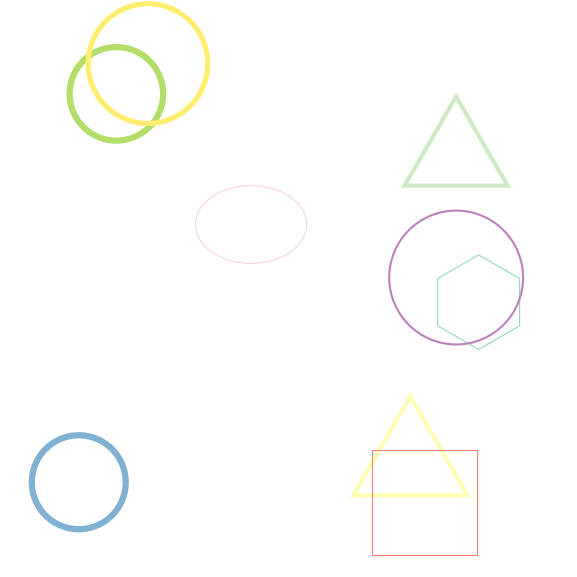[{"shape": "hexagon", "thickness": 0.5, "radius": 0.41, "center": [0.829, 0.476]}, {"shape": "triangle", "thickness": 2, "radius": 0.57, "center": [0.711, 0.199]}, {"shape": "square", "thickness": 0.5, "radius": 0.45, "center": [0.735, 0.129]}, {"shape": "circle", "thickness": 3, "radius": 0.41, "center": [0.136, 0.164]}, {"shape": "circle", "thickness": 3, "radius": 0.4, "center": [0.202, 0.837]}, {"shape": "oval", "thickness": 0.5, "radius": 0.48, "center": [0.435, 0.61]}, {"shape": "circle", "thickness": 1, "radius": 0.58, "center": [0.79, 0.519]}, {"shape": "triangle", "thickness": 2, "radius": 0.51, "center": [0.79, 0.729]}, {"shape": "circle", "thickness": 2.5, "radius": 0.52, "center": [0.256, 0.889]}]